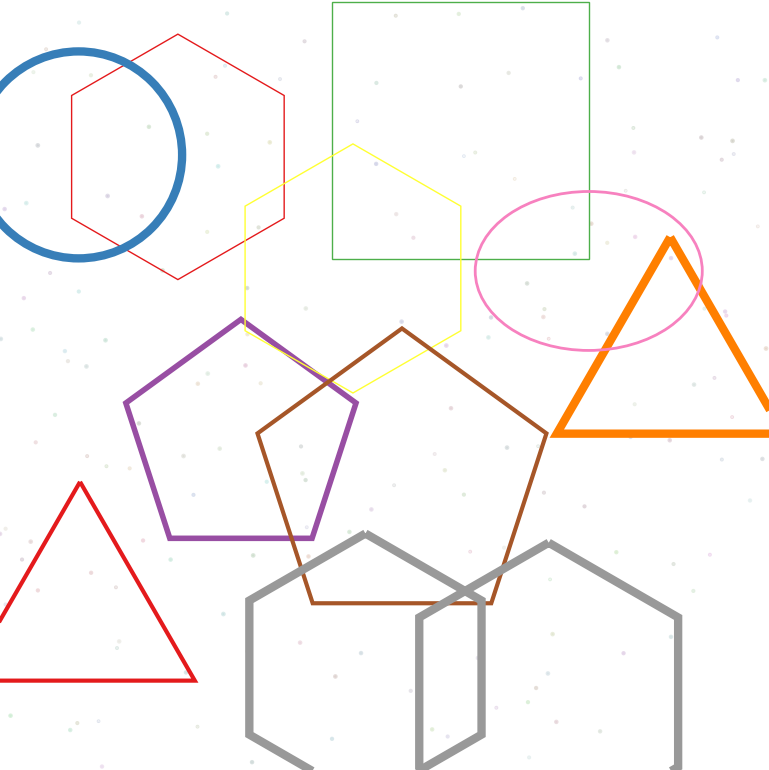[{"shape": "triangle", "thickness": 1.5, "radius": 0.86, "center": [0.104, 0.202]}, {"shape": "hexagon", "thickness": 0.5, "radius": 0.8, "center": [0.231, 0.796]}, {"shape": "circle", "thickness": 3, "radius": 0.67, "center": [0.102, 0.799]}, {"shape": "square", "thickness": 0.5, "radius": 0.83, "center": [0.598, 0.83]}, {"shape": "pentagon", "thickness": 2, "radius": 0.79, "center": [0.313, 0.428]}, {"shape": "triangle", "thickness": 3, "radius": 0.85, "center": [0.87, 0.522]}, {"shape": "hexagon", "thickness": 0.5, "radius": 0.81, "center": [0.458, 0.651]}, {"shape": "pentagon", "thickness": 1.5, "radius": 0.99, "center": [0.522, 0.376]}, {"shape": "oval", "thickness": 1, "radius": 0.74, "center": [0.765, 0.648]}, {"shape": "hexagon", "thickness": 3, "radius": 0.87, "center": [0.475, 0.133]}, {"shape": "hexagon", "thickness": 3, "radius": 0.97, "center": [0.713, 0.101]}]